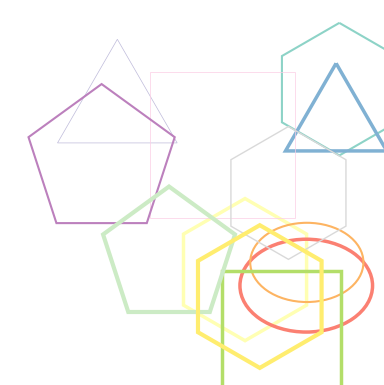[{"shape": "hexagon", "thickness": 1.5, "radius": 0.86, "center": [0.881, 0.768]}, {"shape": "hexagon", "thickness": 2.5, "radius": 0.92, "center": [0.636, 0.3]}, {"shape": "triangle", "thickness": 0.5, "radius": 0.9, "center": [0.305, 0.719]}, {"shape": "oval", "thickness": 2.5, "radius": 0.86, "center": [0.795, 0.258]}, {"shape": "triangle", "thickness": 2.5, "radius": 0.76, "center": [0.873, 0.684]}, {"shape": "oval", "thickness": 1.5, "radius": 0.74, "center": [0.797, 0.318]}, {"shape": "square", "thickness": 2.5, "radius": 0.77, "center": [0.731, 0.141]}, {"shape": "square", "thickness": 0.5, "radius": 0.94, "center": [0.578, 0.623]}, {"shape": "hexagon", "thickness": 1, "radius": 0.86, "center": [0.749, 0.499]}, {"shape": "pentagon", "thickness": 1.5, "radius": 1.0, "center": [0.264, 0.582]}, {"shape": "pentagon", "thickness": 3, "radius": 0.9, "center": [0.439, 0.335]}, {"shape": "hexagon", "thickness": 3, "radius": 0.93, "center": [0.675, 0.23]}]